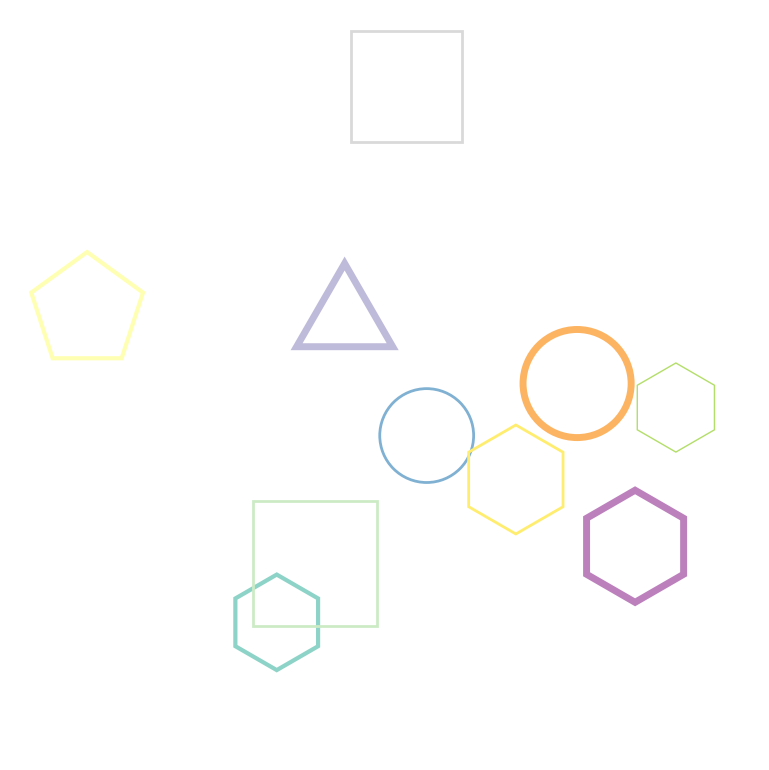[{"shape": "hexagon", "thickness": 1.5, "radius": 0.31, "center": [0.359, 0.192]}, {"shape": "pentagon", "thickness": 1.5, "radius": 0.38, "center": [0.113, 0.596]}, {"shape": "triangle", "thickness": 2.5, "radius": 0.36, "center": [0.448, 0.586]}, {"shape": "circle", "thickness": 1, "radius": 0.3, "center": [0.554, 0.434]}, {"shape": "circle", "thickness": 2.5, "radius": 0.35, "center": [0.749, 0.502]}, {"shape": "hexagon", "thickness": 0.5, "radius": 0.29, "center": [0.878, 0.471]}, {"shape": "square", "thickness": 1, "radius": 0.36, "center": [0.528, 0.888]}, {"shape": "hexagon", "thickness": 2.5, "radius": 0.36, "center": [0.825, 0.291]}, {"shape": "square", "thickness": 1, "radius": 0.4, "center": [0.409, 0.268]}, {"shape": "hexagon", "thickness": 1, "radius": 0.35, "center": [0.67, 0.377]}]